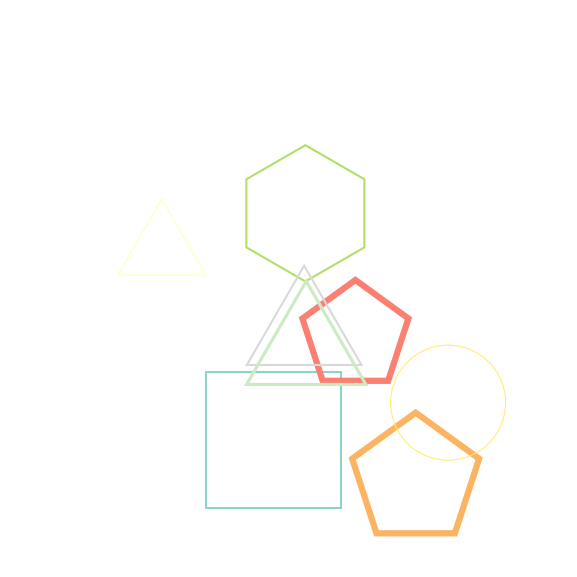[{"shape": "square", "thickness": 1, "radius": 0.59, "center": [0.473, 0.237]}, {"shape": "triangle", "thickness": 0.5, "radius": 0.44, "center": [0.28, 0.567]}, {"shape": "pentagon", "thickness": 3, "radius": 0.48, "center": [0.615, 0.418]}, {"shape": "pentagon", "thickness": 3, "radius": 0.58, "center": [0.72, 0.169]}, {"shape": "hexagon", "thickness": 1, "radius": 0.59, "center": [0.529, 0.63]}, {"shape": "triangle", "thickness": 1, "radius": 0.57, "center": [0.527, 0.424]}, {"shape": "triangle", "thickness": 1.5, "radius": 0.6, "center": [0.53, 0.393]}, {"shape": "circle", "thickness": 0.5, "radius": 0.5, "center": [0.776, 0.302]}]